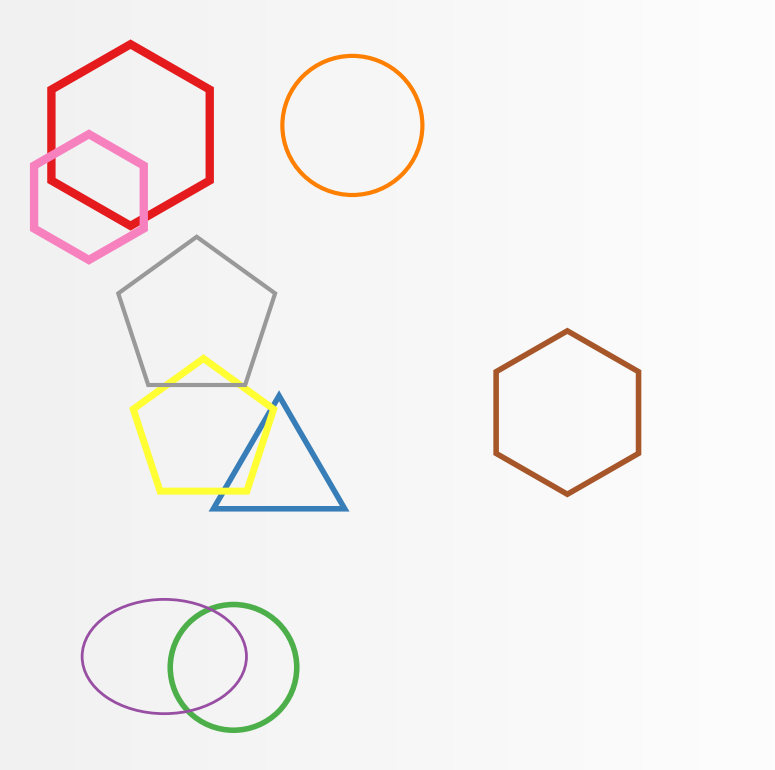[{"shape": "hexagon", "thickness": 3, "radius": 0.59, "center": [0.168, 0.825]}, {"shape": "triangle", "thickness": 2, "radius": 0.49, "center": [0.36, 0.388]}, {"shape": "circle", "thickness": 2, "radius": 0.41, "center": [0.301, 0.133]}, {"shape": "oval", "thickness": 1, "radius": 0.53, "center": [0.212, 0.147]}, {"shape": "circle", "thickness": 1.5, "radius": 0.45, "center": [0.455, 0.837]}, {"shape": "pentagon", "thickness": 2.5, "radius": 0.48, "center": [0.263, 0.439]}, {"shape": "hexagon", "thickness": 2, "radius": 0.53, "center": [0.732, 0.464]}, {"shape": "hexagon", "thickness": 3, "radius": 0.41, "center": [0.115, 0.744]}, {"shape": "pentagon", "thickness": 1.5, "radius": 0.53, "center": [0.254, 0.586]}]